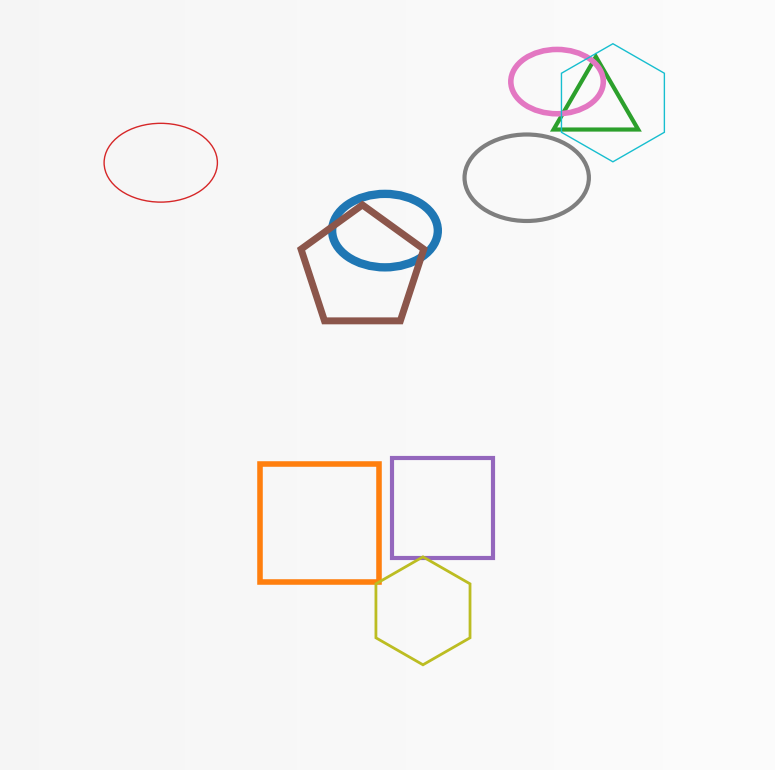[{"shape": "oval", "thickness": 3, "radius": 0.34, "center": [0.497, 0.701]}, {"shape": "square", "thickness": 2, "radius": 0.38, "center": [0.412, 0.321]}, {"shape": "triangle", "thickness": 1.5, "radius": 0.32, "center": [0.769, 0.863]}, {"shape": "oval", "thickness": 0.5, "radius": 0.37, "center": [0.207, 0.789]}, {"shape": "square", "thickness": 1.5, "radius": 0.33, "center": [0.571, 0.34]}, {"shape": "pentagon", "thickness": 2.5, "radius": 0.42, "center": [0.468, 0.651]}, {"shape": "oval", "thickness": 2, "radius": 0.3, "center": [0.719, 0.894]}, {"shape": "oval", "thickness": 1.5, "radius": 0.4, "center": [0.68, 0.769]}, {"shape": "hexagon", "thickness": 1, "radius": 0.35, "center": [0.546, 0.207]}, {"shape": "hexagon", "thickness": 0.5, "radius": 0.38, "center": [0.791, 0.867]}]